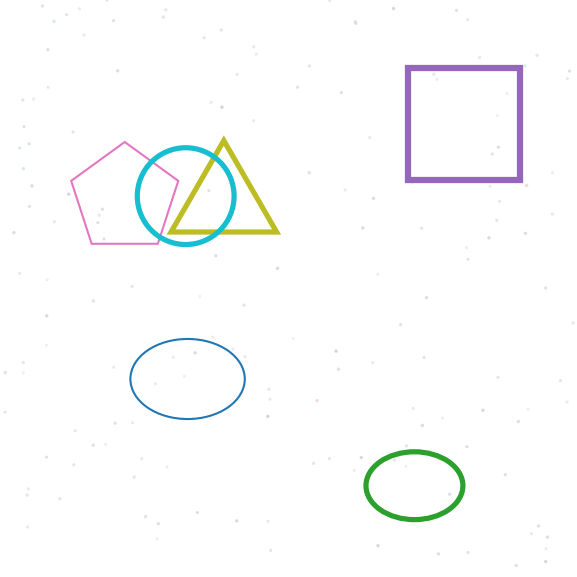[{"shape": "oval", "thickness": 1, "radius": 0.5, "center": [0.325, 0.343]}, {"shape": "oval", "thickness": 2.5, "radius": 0.42, "center": [0.718, 0.158]}, {"shape": "square", "thickness": 3, "radius": 0.49, "center": [0.803, 0.784]}, {"shape": "pentagon", "thickness": 1, "radius": 0.49, "center": [0.216, 0.656]}, {"shape": "triangle", "thickness": 2.5, "radius": 0.53, "center": [0.388, 0.65]}, {"shape": "circle", "thickness": 2.5, "radius": 0.42, "center": [0.322, 0.66]}]